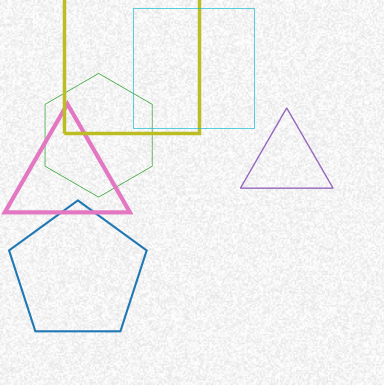[{"shape": "pentagon", "thickness": 1.5, "radius": 0.94, "center": [0.202, 0.291]}, {"shape": "hexagon", "thickness": 0.5, "radius": 0.8, "center": [0.256, 0.649]}, {"shape": "triangle", "thickness": 1, "radius": 0.69, "center": [0.745, 0.581]}, {"shape": "triangle", "thickness": 3, "radius": 0.94, "center": [0.175, 0.542]}, {"shape": "square", "thickness": 2.5, "radius": 0.87, "center": [0.341, 0.83]}, {"shape": "square", "thickness": 0.5, "radius": 0.78, "center": [0.502, 0.823]}]